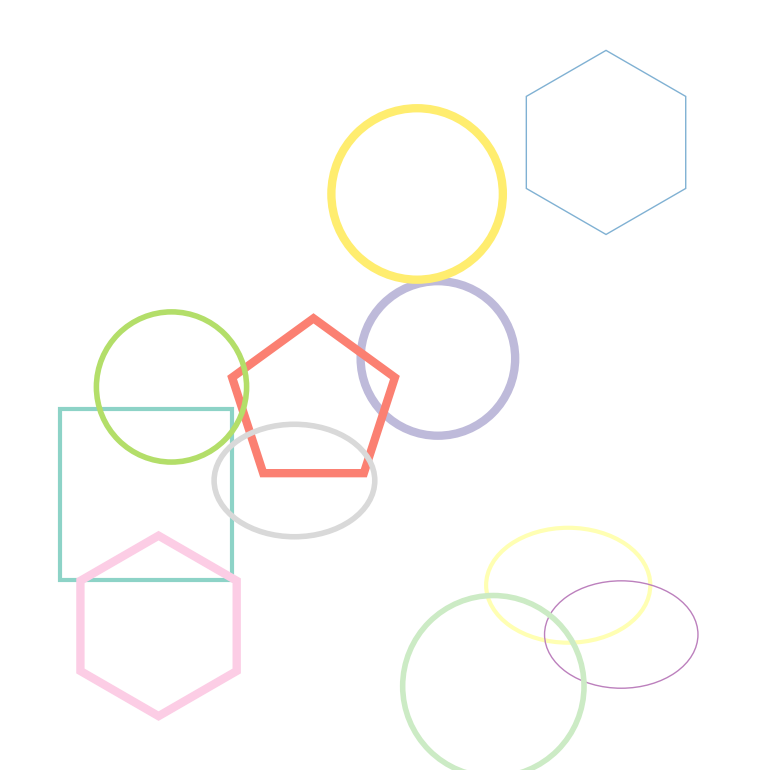[{"shape": "square", "thickness": 1.5, "radius": 0.56, "center": [0.19, 0.358]}, {"shape": "oval", "thickness": 1.5, "radius": 0.53, "center": [0.738, 0.24]}, {"shape": "circle", "thickness": 3, "radius": 0.5, "center": [0.569, 0.534]}, {"shape": "pentagon", "thickness": 3, "radius": 0.56, "center": [0.407, 0.475]}, {"shape": "hexagon", "thickness": 0.5, "radius": 0.6, "center": [0.787, 0.815]}, {"shape": "circle", "thickness": 2, "radius": 0.49, "center": [0.223, 0.497]}, {"shape": "hexagon", "thickness": 3, "radius": 0.59, "center": [0.206, 0.187]}, {"shape": "oval", "thickness": 2, "radius": 0.52, "center": [0.382, 0.376]}, {"shape": "oval", "thickness": 0.5, "radius": 0.5, "center": [0.807, 0.176]}, {"shape": "circle", "thickness": 2, "radius": 0.59, "center": [0.641, 0.109]}, {"shape": "circle", "thickness": 3, "radius": 0.56, "center": [0.542, 0.748]}]